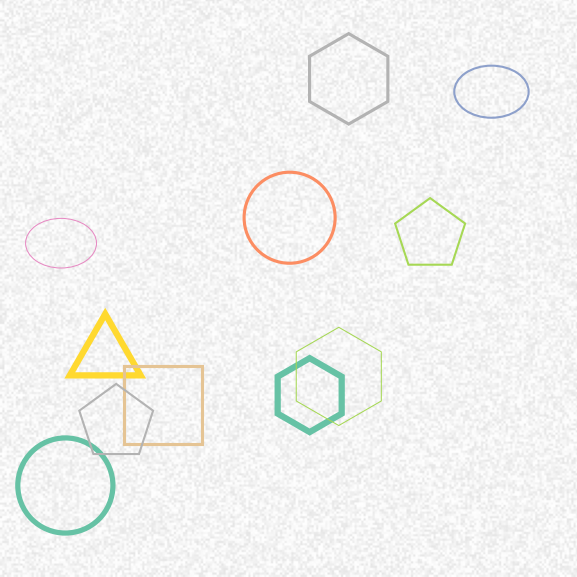[{"shape": "circle", "thickness": 2.5, "radius": 0.41, "center": [0.113, 0.158]}, {"shape": "hexagon", "thickness": 3, "radius": 0.32, "center": [0.536, 0.315]}, {"shape": "circle", "thickness": 1.5, "radius": 0.39, "center": [0.501, 0.622]}, {"shape": "oval", "thickness": 1, "radius": 0.32, "center": [0.851, 0.84]}, {"shape": "oval", "thickness": 0.5, "radius": 0.31, "center": [0.106, 0.578]}, {"shape": "pentagon", "thickness": 1, "radius": 0.32, "center": [0.745, 0.592]}, {"shape": "hexagon", "thickness": 0.5, "radius": 0.43, "center": [0.587, 0.347]}, {"shape": "triangle", "thickness": 3, "radius": 0.35, "center": [0.182, 0.385]}, {"shape": "square", "thickness": 1.5, "radius": 0.34, "center": [0.283, 0.297]}, {"shape": "pentagon", "thickness": 1, "radius": 0.34, "center": [0.201, 0.267]}, {"shape": "hexagon", "thickness": 1.5, "radius": 0.39, "center": [0.604, 0.863]}]